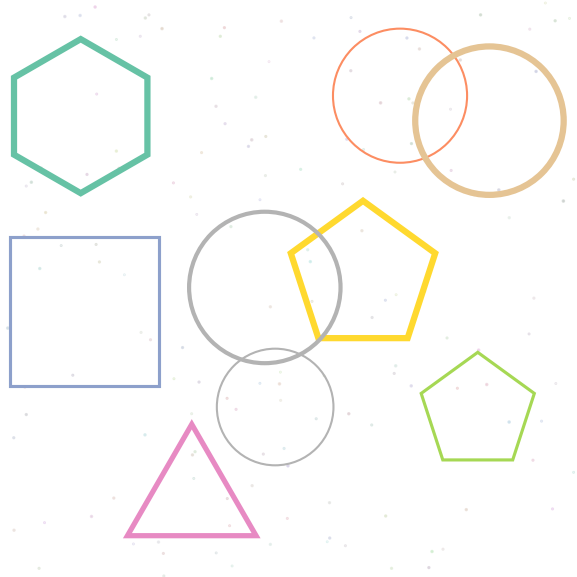[{"shape": "hexagon", "thickness": 3, "radius": 0.67, "center": [0.14, 0.798]}, {"shape": "circle", "thickness": 1, "radius": 0.58, "center": [0.693, 0.833]}, {"shape": "square", "thickness": 1.5, "radius": 0.64, "center": [0.147, 0.46]}, {"shape": "triangle", "thickness": 2.5, "radius": 0.64, "center": [0.332, 0.136]}, {"shape": "pentagon", "thickness": 1.5, "radius": 0.52, "center": [0.827, 0.286]}, {"shape": "pentagon", "thickness": 3, "radius": 0.66, "center": [0.629, 0.52]}, {"shape": "circle", "thickness": 3, "radius": 0.64, "center": [0.848, 0.79]}, {"shape": "circle", "thickness": 2, "radius": 0.66, "center": [0.459, 0.501]}, {"shape": "circle", "thickness": 1, "radius": 0.5, "center": [0.476, 0.294]}]